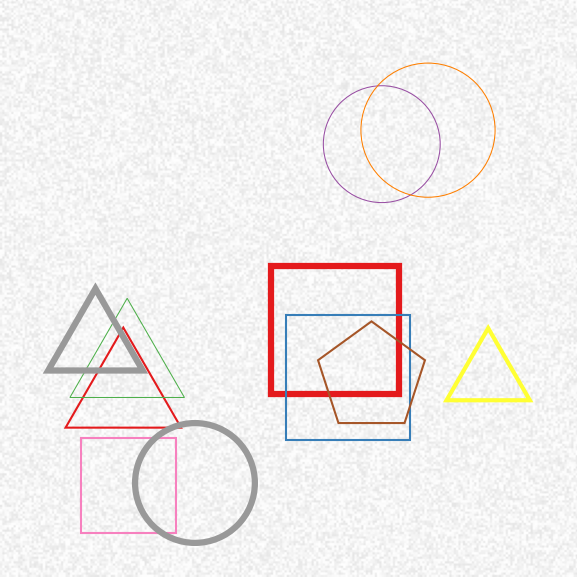[{"shape": "triangle", "thickness": 1, "radius": 0.58, "center": [0.214, 0.316]}, {"shape": "square", "thickness": 3, "radius": 0.55, "center": [0.58, 0.427]}, {"shape": "square", "thickness": 1, "radius": 0.54, "center": [0.602, 0.346]}, {"shape": "triangle", "thickness": 0.5, "radius": 0.57, "center": [0.22, 0.368]}, {"shape": "circle", "thickness": 0.5, "radius": 0.51, "center": [0.661, 0.75]}, {"shape": "circle", "thickness": 0.5, "radius": 0.58, "center": [0.741, 0.774]}, {"shape": "triangle", "thickness": 2, "radius": 0.42, "center": [0.845, 0.348]}, {"shape": "pentagon", "thickness": 1, "radius": 0.49, "center": [0.643, 0.345]}, {"shape": "square", "thickness": 1, "radius": 0.41, "center": [0.223, 0.158]}, {"shape": "circle", "thickness": 3, "radius": 0.52, "center": [0.338, 0.163]}, {"shape": "triangle", "thickness": 3, "radius": 0.47, "center": [0.165, 0.405]}]